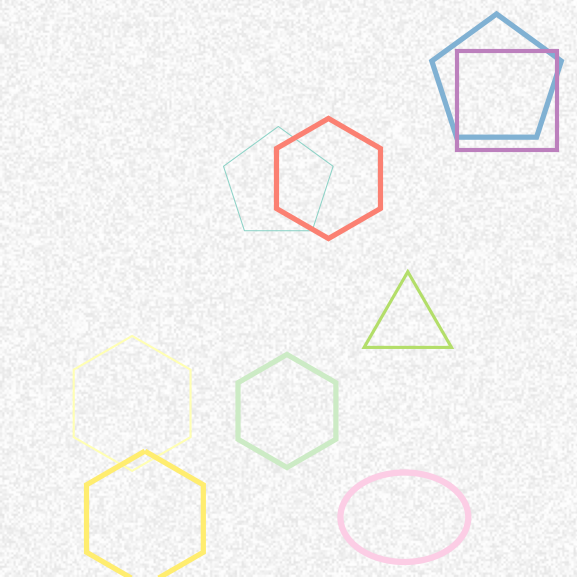[{"shape": "pentagon", "thickness": 0.5, "radius": 0.5, "center": [0.482, 0.68]}, {"shape": "hexagon", "thickness": 1, "radius": 0.58, "center": [0.229, 0.301]}, {"shape": "hexagon", "thickness": 2.5, "radius": 0.52, "center": [0.569, 0.69]}, {"shape": "pentagon", "thickness": 2.5, "radius": 0.59, "center": [0.86, 0.857]}, {"shape": "triangle", "thickness": 1.5, "radius": 0.44, "center": [0.706, 0.441]}, {"shape": "oval", "thickness": 3, "radius": 0.55, "center": [0.7, 0.103]}, {"shape": "square", "thickness": 2, "radius": 0.43, "center": [0.878, 0.825]}, {"shape": "hexagon", "thickness": 2.5, "radius": 0.49, "center": [0.497, 0.287]}, {"shape": "hexagon", "thickness": 2.5, "radius": 0.58, "center": [0.251, 0.101]}]